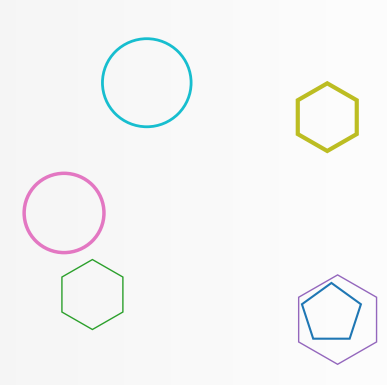[{"shape": "pentagon", "thickness": 1.5, "radius": 0.4, "center": [0.855, 0.185]}, {"shape": "hexagon", "thickness": 1, "radius": 0.45, "center": [0.238, 0.235]}, {"shape": "hexagon", "thickness": 1, "radius": 0.58, "center": [0.871, 0.17]}, {"shape": "circle", "thickness": 2.5, "radius": 0.51, "center": [0.165, 0.447]}, {"shape": "hexagon", "thickness": 3, "radius": 0.44, "center": [0.845, 0.696]}, {"shape": "circle", "thickness": 2, "radius": 0.57, "center": [0.379, 0.785]}]